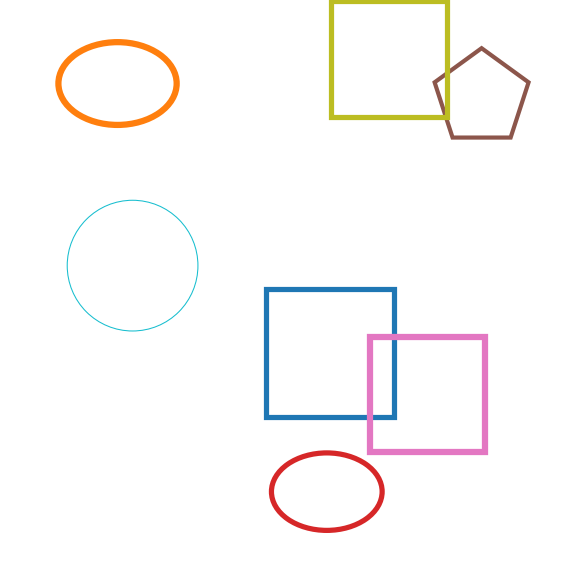[{"shape": "square", "thickness": 2.5, "radius": 0.55, "center": [0.572, 0.388]}, {"shape": "oval", "thickness": 3, "radius": 0.51, "center": [0.204, 0.854]}, {"shape": "oval", "thickness": 2.5, "radius": 0.48, "center": [0.566, 0.148]}, {"shape": "pentagon", "thickness": 2, "radius": 0.43, "center": [0.834, 0.83]}, {"shape": "square", "thickness": 3, "radius": 0.5, "center": [0.741, 0.316]}, {"shape": "square", "thickness": 2.5, "radius": 0.5, "center": [0.674, 0.897]}, {"shape": "circle", "thickness": 0.5, "radius": 0.57, "center": [0.23, 0.539]}]